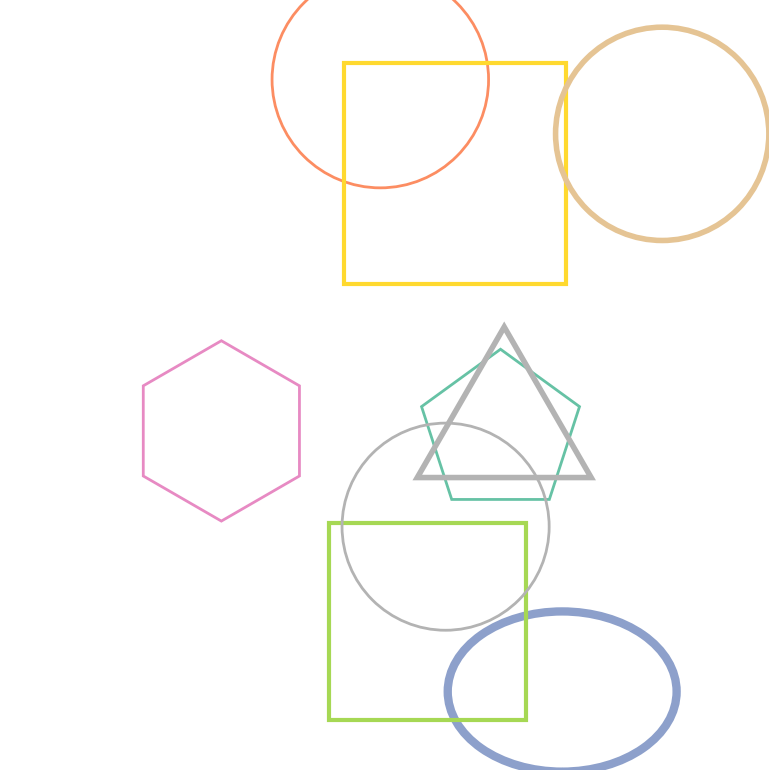[{"shape": "pentagon", "thickness": 1, "radius": 0.54, "center": [0.65, 0.439]}, {"shape": "circle", "thickness": 1, "radius": 0.7, "center": [0.494, 0.897]}, {"shape": "oval", "thickness": 3, "radius": 0.74, "center": [0.73, 0.102]}, {"shape": "hexagon", "thickness": 1, "radius": 0.59, "center": [0.287, 0.44]}, {"shape": "square", "thickness": 1.5, "radius": 0.64, "center": [0.555, 0.193]}, {"shape": "square", "thickness": 1.5, "radius": 0.72, "center": [0.591, 0.774]}, {"shape": "circle", "thickness": 2, "radius": 0.69, "center": [0.86, 0.826]}, {"shape": "triangle", "thickness": 2, "radius": 0.65, "center": [0.655, 0.445]}, {"shape": "circle", "thickness": 1, "radius": 0.67, "center": [0.579, 0.316]}]